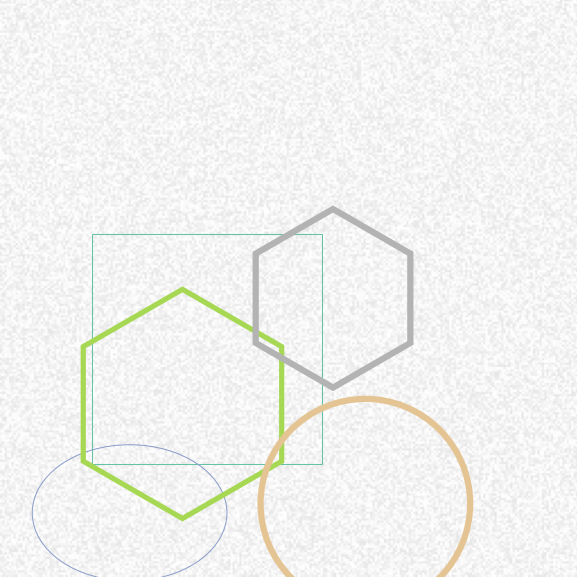[{"shape": "square", "thickness": 0.5, "radius": 0.99, "center": [0.359, 0.394]}, {"shape": "oval", "thickness": 0.5, "radius": 0.84, "center": [0.224, 0.111]}, {"shape": "hexagon", "thickness": 2.5, "radius": 0.99, "center": [0.316, 0.3]}, {"shape": "circle", "thickness": 3, "radius": 0.91, "center": [0.633, 0.127]}, {"shape": "hexagon", "thickness": 3, "radius": 0.77, "center": [0.577, 0.483]}]